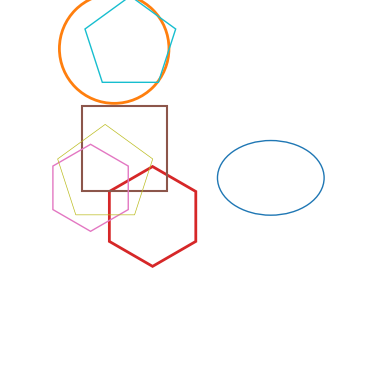[{"shape": "oval", "thickness": 1, "radius": 0.69, "center": [0.703, 0.538]}, {"shape": "circle", "thickness": 2, "radius": 0.71, "center": [0.297, 0.874]}, {"shape": "hexagon", "thickness": 2, "radius": 0.65, "center": [0.396, 0.438]}, {"shape": "square", "thickness": 1.5, "radius": 0.55, "center": [0.324, 0.614]}, {"shape": "hexagon", "thickness": 1, "radius": 0.56, "center": [0.235, 0.512]}, {"shape": "pentagon", "thickness": 0.5, "radius": 0.65, "center": [0.273, 0.547]}, {"shape": "pentagon", "thickness": 1, "radius": 0.62, "center": [0.339, 0.886]}]